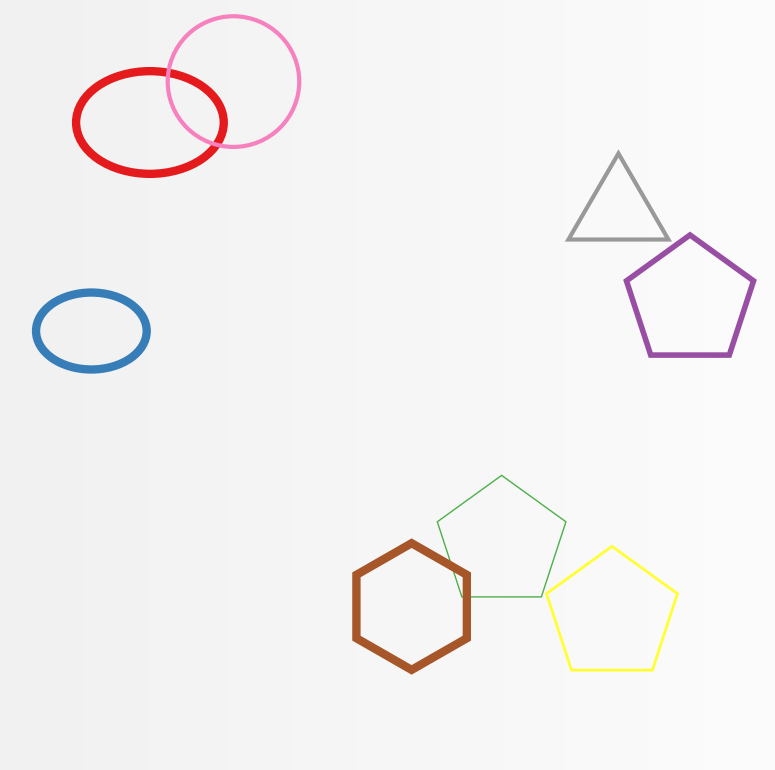[{"shape": "oval", "thickness": 3, "radius": 0.48, "center": [0.193, 0.841]}, {"shape": "oval", "thickness": 3, "radius": 0.36, "center": [0.118, 0.57]}, {"shape": "pentagon", "thickness": 0.5, "radius": 0.44, "center": [0.647, 0.295]}, {"shape": "pentagon", "thickness": 2, "radius": 0.43, "center": [0.89, 0.609]}, {"shape": "pentagon", "thickness": 1, "radius": 0.44, "center": [0.79, 0.202]}, {"shape": "hexagon", "thickness": 3, "radius": 0.41, "center": [0.531, 0.212]}, {"shape": "circle", "thickness": 1.5, "radius": 0.42, "center": [0.301, 0.894]}, {"shape": "triangle", "thickness": 1.5, "radius": 0.37, "center": [0.798, 0.726]}]